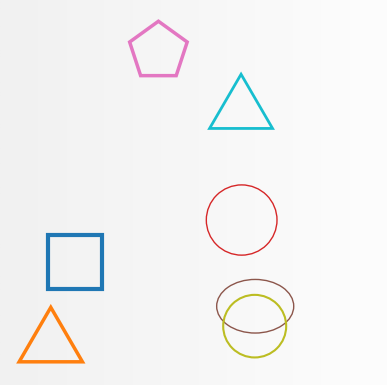[{"shape": "square", "thickness": 3, "radius": 0.35, "center": [0.194, 0.319]}, {"shape": "triangle", "thickness": 2.5, "radius": 0.47, "center": [0.131, 0.107]}, {"shape": "circle", "thickness": 1, "radius": 0.46, "center": [0.624, 0.429]}, {"shape": "oval", "thickness": 1, "radius": 0.5, "center": [0.659, 0.205]}, {"shape": "pentagon", "thickness": 2.5, "radius": 0.39, "center": [0.409, 0.867]}, {"shape": "circle", "thickness": 1.5, "radius": 0.41, "center": [0.657, 0.153]}, {"shape": "triangle", "thickness": 2, "radius": 0.47, "center": [0.622, 0.713]}]